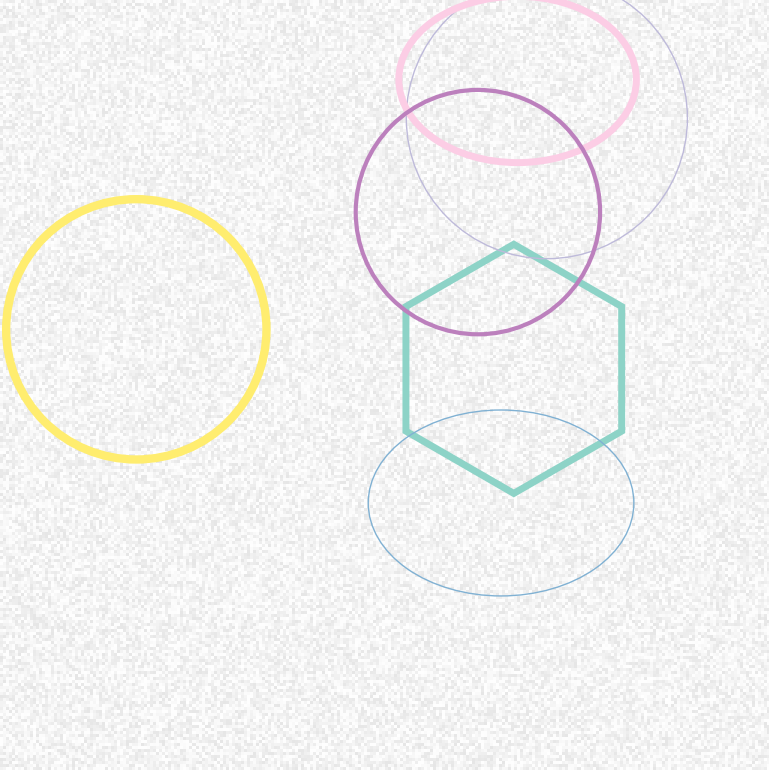[{"shape": "hexagon", "thickness": 2.5, "radius": 0.81, "center": [0.667, 0.521]}, {"shape": "circle", "thickness": 0.5, "radius": 0.91, "center": [0.71, 0.847]}, {"shape": "oval", "thickness": 0.5, "radius": 0.86, "center": [0.651, 0.347]}, {"shape": "oval", "thickness": 2.5, "radius": 0.77, "center": [0.672, 0.897]}, {"shape": "circle", "thickness": 1.5, "radius": 0.79, "center": [0.621, 0.725]}, {"shape": "circle", "thickness": 3, "radius": 0.85, "center": [0.177, 0.572]}]